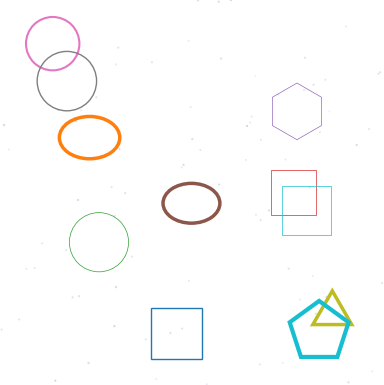[{"shape": "square", "thickness": 1, "radius": 0.33, "center": [0.46, 0.135]}, {"shape": "oval", "thickness": 2.5, "radius": 0.39, "center": [0.233, 0.643]}, {"shape": "circle", "thickness": 0.5, "radius": 0.38, "center": [0.257, 0.371]}, {"shape": "square", "thickness": 0.5, "radius": 0.29, "center": [0.762, 0.501]}, {"shape": "hexagon", "thickness": 0.5, "radius": 0.37, "center": [0.771, 0.711]}, {"shape": "oval", "thickness": 2.5, "radius": 0.37, "center": [0.497, 0.472]}, {"shape": "circle", "thickness": 1.5, "radius": 0.35, "center": [0.137, 0.887]}, {"shape": "circle", "thickness": 1, "radius": 0.39, "center": [0.174, 0.789]}, {"shape": "triangle", "thickness": 2.5, "radius": 0.29, "center": [0.863, 0.186]}, {"shape": "pentagon", "thickness": 3, "radius": 0.4, "center": [0.829, 0.138]}, {"shape": "square", "thickness": 0.5, "radius": 0.32, "center": [0.797, 0.453]}]